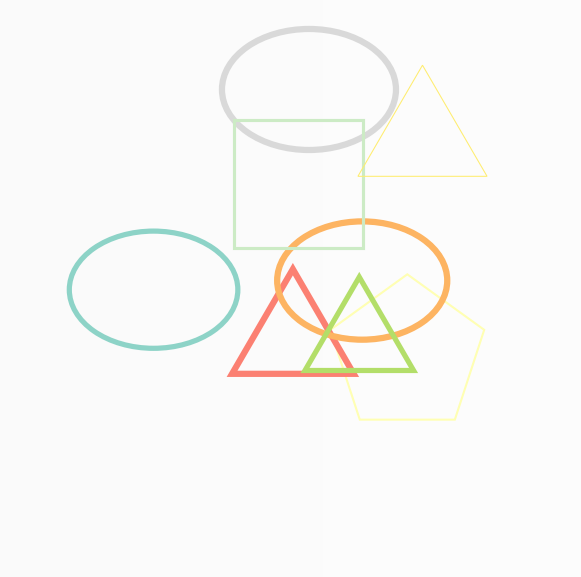[{"shape": "oval", "thickness": 2.5, "radius": 0.72, "center": [0.264, 0.497]}, {"shape": "pentagon", "thickness": 1, "radius": 0.7, "center": [0.701, 0.385]}, {"shape": "triangle", "thickness": 3, "radius": 0.6, "center": [0.504, 0.412]}, {"shape": "oval", "thickness": 3, "radius": 0.73, "center": [0.623, 0.513]}, {"shape": "triangle", "thickness": 2.5, "radius": 0.54, "center": [0.618, 0.412]}, {"shape": "oval", "thickness": 3, "radius": 0.75, "center": [0.532, 0.844]}, {"shape": "square", "thickness": 1.5, "radius": 0.55, "center": [0.513, 0.68]}, {"shape": "triangle", "thickness": 0.5, "radius": 0.64, "center": [0.727, 0.758]}]